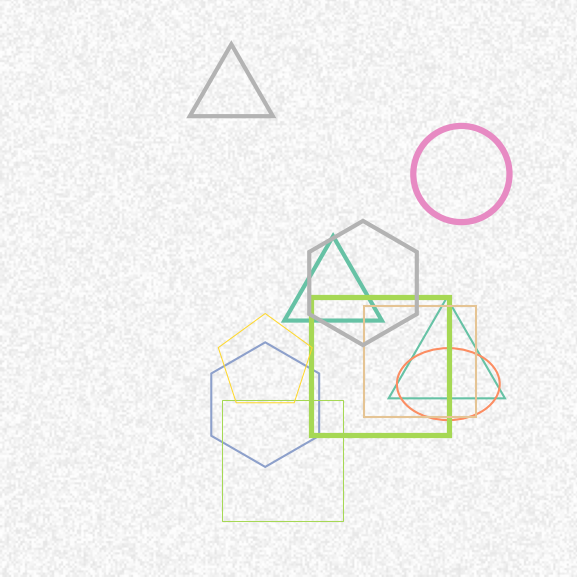[{"shape": "triangle", "thickness": 1, "radius": 0.58, "center": [0.774, 0.367]}, {"shape": "triangle", "thickness": 2, "radius": 0.49, "center": [0.577, 0.493]}, {"shape": "oval", "thickness": 1, "radius": 0.45, "center": [0.776, 0.334]}, {"shape": "hexagon", "thickness": 1, "radius": 0.54, "center": [0.459, 0.298]}, {"shape": "circle", "thickness": 3, "radius": 0.42, "center": [0.799, 0.698]}, {"shape": "square", "thickness": 0.5, "radius": 0.52, "center": [0.489, 0.202]}, {"shape": "square", "thickness": 2.5, "radius": 0.6, "center": [0.658, 0.365]}, {"shape": "pentagon", "thickness": 0.5, "radius": 0.43, "center": [0.459, 0.371]}, {"shape": "square", "thickness": 1, "radius": 0.48, "center": [0.727, 0.373]}, {"shape": "triangle", "thickness": 2, "radius": 0.42, "center": [0.401, 0.839]}, {"shape": "hexagon", "thickness": 2, "radius": 0.54, "center": [0.629, 0.509]}]